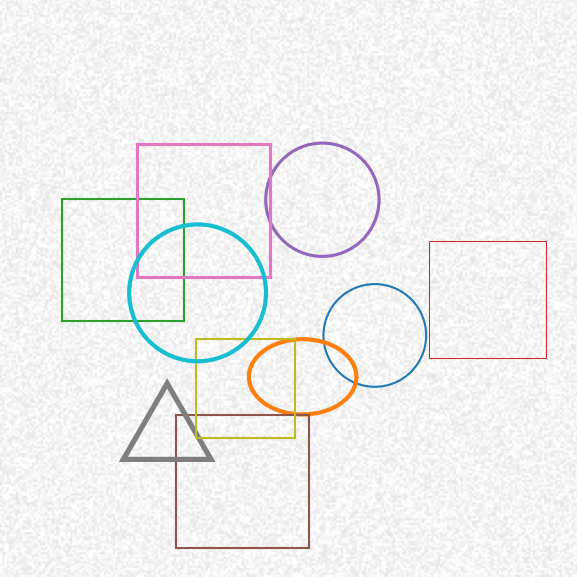[{"shape": "circle", "thickness": 1, "radius": 0.44, "center": [0.649, 0.418]}, {"shape": "oval", "thickness": 2, "radius": 0.47, "center": [0.524, 0.347]}, {"shape": "square", "thickness": 1, "radius": 0.53, "center": [0.213, 0.549]}, {"shape": "square", "thickness": 0.5, "radius": 0.51, "center": [0.844, 0.481]}, {"shape": "circle", "thickness": 1.5, "radius": 0.49, "center": [0.558, 0.653]}, {"shape": "square", "thickness": 1, "radius": 0.58, "center": [0.42, 0.165]}, {"shape": "square", "thickness": 1.5, "radius": 0.58, "center": [0.353, 0.635]}, {"shape": "triangle", "thickness": 2.5, "radius": 0.44, "center": [0.289, 0.248]}, {"shape": "square", "thickness": 1, "radius": 0.43, "center": [0.425, 0.327]}, {"shape": "circle", "thickness": 2, "radius": 0.59, "center": [0.342, 0.492]}]